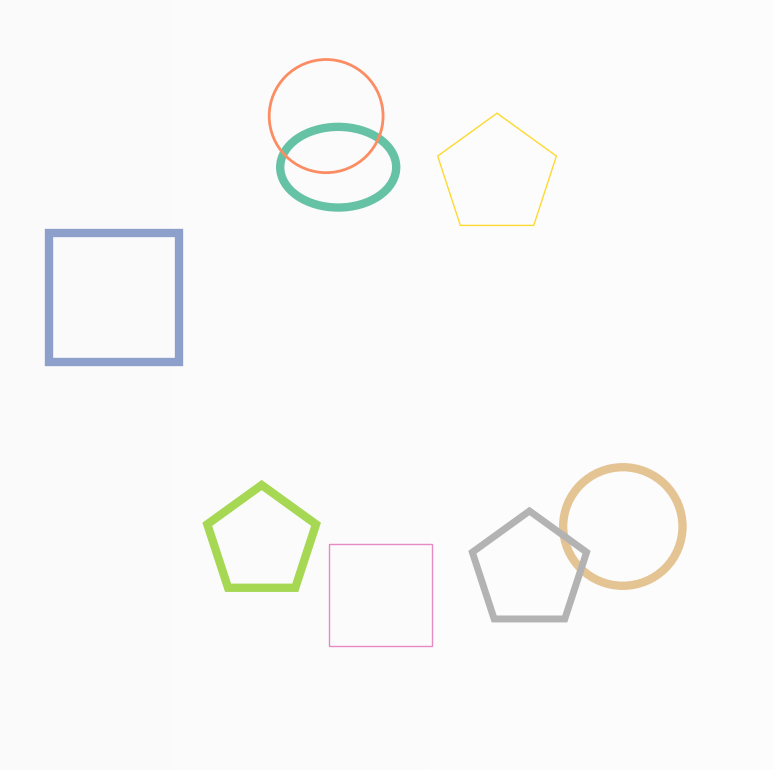[{"shape": "oval", "thickness": 3, "radius": 0.37, "center": [0.436, 0.783]}, {"shape": "circle", "thickness": 1, "radius": 0.37, "center": [0.421, 0.849]}, {"shape": "square", "thickness": 3, "radius": 0.42, "center": [0.147, 0.614]}, {"shape": "square", "thickness": 0.5, "radius": 0.33, "center": [0.491, 0.227]}, {"shape": "pentagon", "thickness": 3, "radius": 0.37, "center": [0.338, 0.296]}, {"shape": "pentagon", "thickness": 0.5, "radius": 0.4, "center": [0.641, 0.772]}, {"shape": "circle", "thickness": 3, "radius": 0.39, "center": [0.804, 0.316]}, {"shape": "pentagon", "thickness": 2.5, "radius": 0.39, "center": [0.683, 0.259]}]